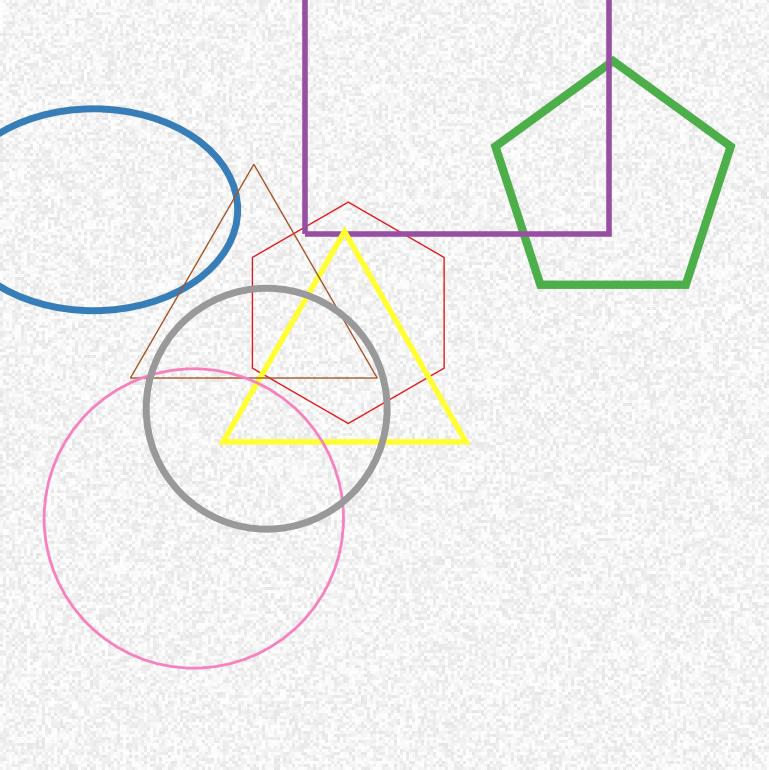[{"shape": "hexagon", "thickness": 0.5, "radius": 0.72, "center": [0.452, 0.594]}, {"shape": "oval", "thickness": 2.5, "radius": 0.94, "center": [0.121, 0.728]}, {"shape": "pentagon", "thickness": 3, "radius": 0.8, "center": [0.796, 0.76]}, {"shape": "square", "thickness": 2, "radius": 0.99, "center": [0.594, 0.894]}, {"shape": "triangle", "thickness": 2, "radius": 0.91, "center": [0.447, 0.517]}, {"shape": "triangle", "thickness": 0.5, "radius": 0.93, "center": [0.33, 0.602]}, {"shape": "circle", "thickness": 1, "radius": 0.97, "center": [0.252, 0.327]}, {"shape": "circle", "thickness": 2.5, "radius": 0.78, "center": [0.346, 0.469]}]